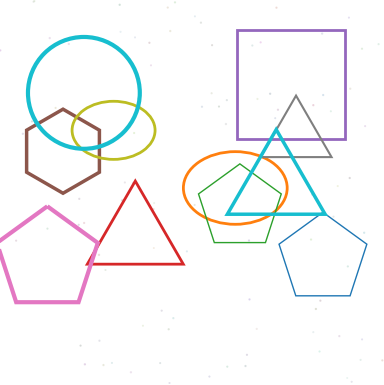[{"shape": "pentagon", "thickness": 1, "radius": 0.6, "center": [0.839, 0.329]}, {"shape": "oval", "thickness": 2, "radius": 0.67, "center": [0.611, 0.512]}, {"shape": "pentagon", "thickness": 1, "radius": 0.56, "center": [0.623, 0.461]}, {"shape": "triangle", "thickness": 2, "radius": 0.72, "center": [0.351, 0.386]}, {"shape": "square", "thickness": 2, "radius": 0.71, "center": [0.755, 0.781]}, {"shape": "hexagon", "thickness": 2.5, "radius": 0.55, "center": [0.164, 0.607]}, {"shape": "pentagon", "thickness": 3, "radius": 0.69, "center": [0.123, 0.326]}, {"shape": "triangle", "thickness": 1.5, "radius": 0.53, "center": [0.769, 0.645]}, {"shape": "oval", "thickness": 2, "radius": 0.54, "center": [0.295, 0.661]}, {"shape": "triangle", "thickness": 2.5, "radius": 0.73, "center": [0.717, 0.517]}, {"shape": "circle", "thickness": 3, "radius": 0.73, "center": [0.218, 0.759]}]